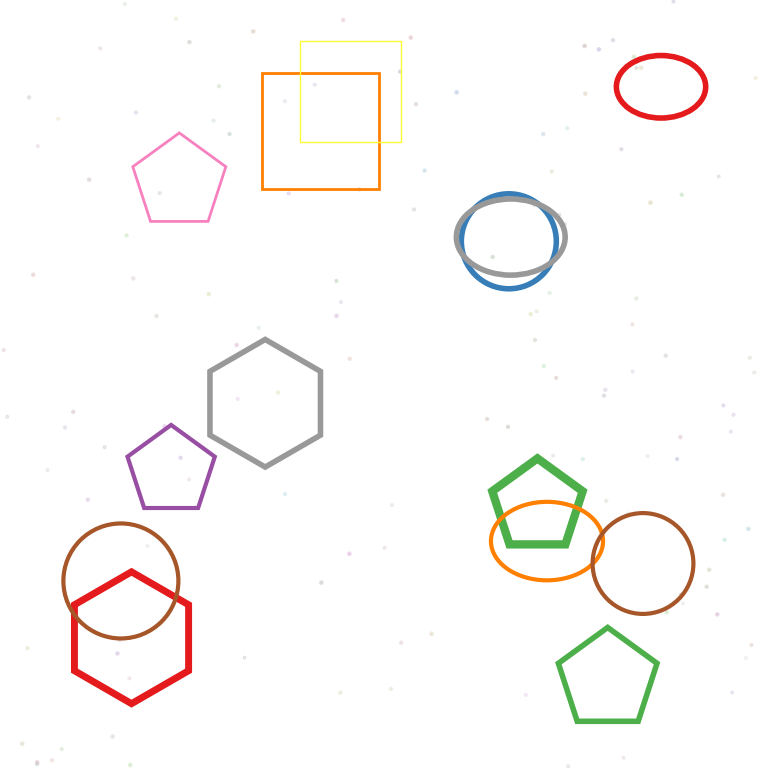[{"shape": "hexagon", "thickness": 2.5, "radius": 0.43, "center": [0.171, 0.172]}, {"shape": "oval", "thickness": 2, "radius": 0.29, "center": [0.858, 0.887]}, {"shape": "circle", "thickness": 2, "radius": 0.31, "center": [0.661, 0.687]}, {"shape": "pentagon", "thickness": 2, "radius": 0.34, "center": [0.789, 0.118]}, {"shape": "pentagon", "thickness": 3, "radius": 0.31, "center": [0.698, 0.343]}, {"shape": "pentagon", "thickness": 1.5, "radius": 0.3, "center": [0.222, 0.388]}, {"shape": "oval", "thickness": 1.5, "radius": 0.36, "center": [0.71, 0.297]}, {"shape": "square", "thickness": 1, "radius": 0.38, "center": [0.416, 0.83]}, {"shape": "square", "thickness": 0.5, "radius": 0.33, "center": [0.455, 0.881]}, {"shape": "circle", "thickness": 1.5, "radius": 0.33, "center": [0.835, 0.268]}, {"shape": "circle", "thickness": 1.5, "radius": 0.37, "center": [0.157, 0.246]}, {"shape": "pentagon", "thickness": 1, "radius": 0.32, "center": [0.233, 0.764]}, {"shape": "oval", "thickness": 2, "radius": 0.35, "center": [0.663, 0.692]}, {"shape": "hexagon", "thickness": 2, "radius": 0.41, "center": [0.344, 0.476]}]